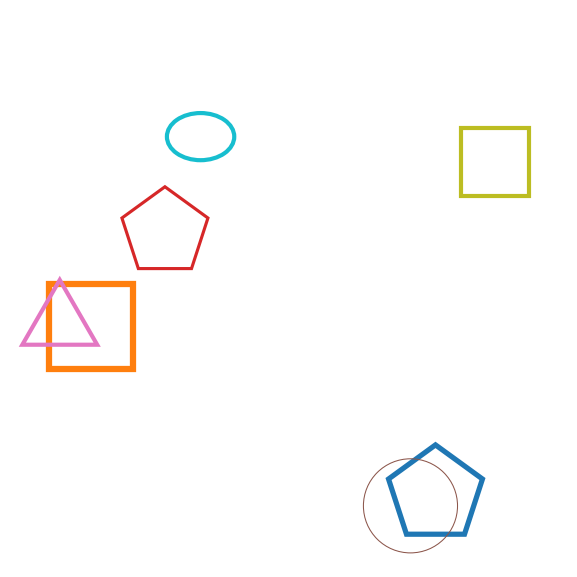[{"shape": "pentagon", "thickness": 2.5, "radius": 0.43, "center": [0.754, 0.143]}, {"shape": "square", "thickness": 3, "radius": 0.37, "center": [0.158, 0.434]}, {"shape": "pentagon", "thickness": 1.5, "radius": 0.39, "center": [0.286, 0.597]}, {"shape": "circle", "thickness": 0.5, "radius": 0.41, "center": [0.711, 0.123]}, {"shape": "triangle", "thickness": 2, "radius": 0.37, "center": [0.103, 0.44]}, {"shape": "square", "thickness": 2, "radius": 0.29, "center": [0.858, 0.718]}, {"shape": "oval", "thickness": 2, "radius": 0.29, "center": [0.347, 0.763]}]